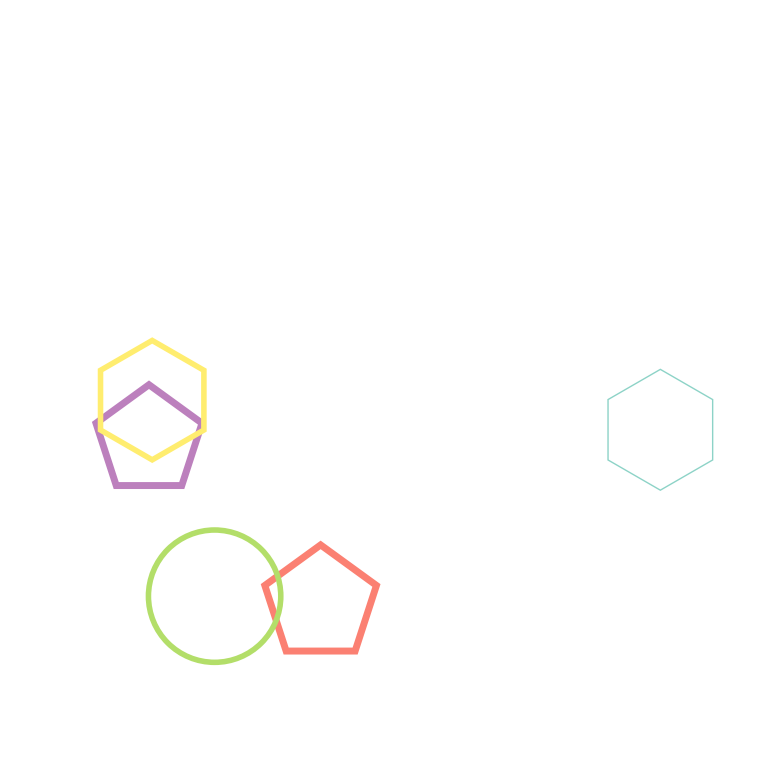[{"shape": "hexagon", "thickness": 0.5, "radius": 0.39, "center": [0.858, 0.442]}, {"shape": "pentagon", "thickness": 2.5, "radius": 0.38, "center": [0.416, 0.216]}, {"shape": "circle", "thickness": 2, "radius": 0.43, "center": [0.279, 0.226]}, {"shape": "pentagon", "thickness": 2.5, "radius": 0.36, "center": [0.193, 0.428]}, {"shape": "hexagon", "thickness": 2, "radius": 0.39, "center": [0.198, 0.48]}]